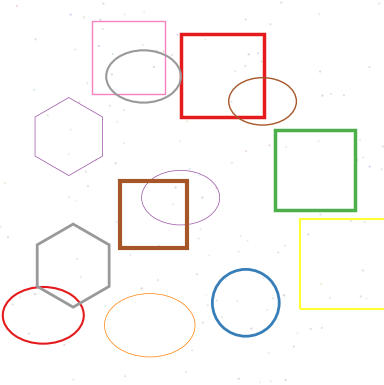[{"shape": "square", "thickness": 2.5, "radius": 0.54, "center": [0.577, 0.804]}, {"shape": "oval", "thickness": 1.5, "radius": 0.53, "center": [0.112, 0.181]}, {"shape": "circle", "thickness": 2, "radius": 0.43, "center": [0.638, 0.214]}, {"shape": "square", "thickness": 2.5, "radius": 0.51, "center": [0.818, 0.559]}, {"shape": "oval", "thickness": 0.5, "radius": 0.51, "center": [0.469, 0.487]}, {"shape": "hexagon", "thickness": 0.5, "radius": 0.51, "center": [0.179, 0.645]}, {"shape": "oval", "thickness": 0.5, "radius": 0.59, "center": [0.389, 0.155]}, {"shape": "square", "thickness": 1.5, "radius": 0.59, "center": [0.897, 0.315]}, {"shape": "oval", "thickness": 1, "radius": 0.44, "center": [0.682, 0.737]}, {"shape": "square", "thickness": 3, "radius": 0.44, "center": [0.398, 0.444]}, {"shape": "square", "thickness": 1, "radius": 0.47, "center": [0.334, 0.851]}, {"shape": "oval", "thickness": 1.5, "radius": 0.49, "center": [0.373, 0.801]}, {"shape": "hexagon", "thickness": 2, "radius": 0.54, "center": [0.19, 0.31]}]